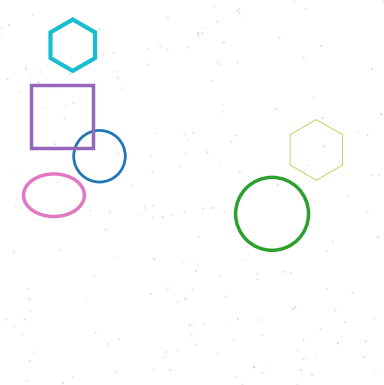[{"shape": "circle", "thickness": 2, "radius": 0.34, "center": [0.258, 0.594]}, {"shape": "circle", "thickness": 2.5, "radius": 0.47, "center": [0.707, 0.445]}, {"shape": "square", "thickness": 2.5, "radius": 0.41, "center": [0.161, 0.697]}, {"shape": "oval", "thickness": 2.5, "radius": 0.4, "center": [0.14, 0.493]}, {"shape": "hexagon", "thickness": 0.5, "radius": 0.39, "center": [0.822, 0.611]}, {"shape": "hexagon", "thickness": 3, "radius": 0.33, "center": [0.189, 0.883]}]